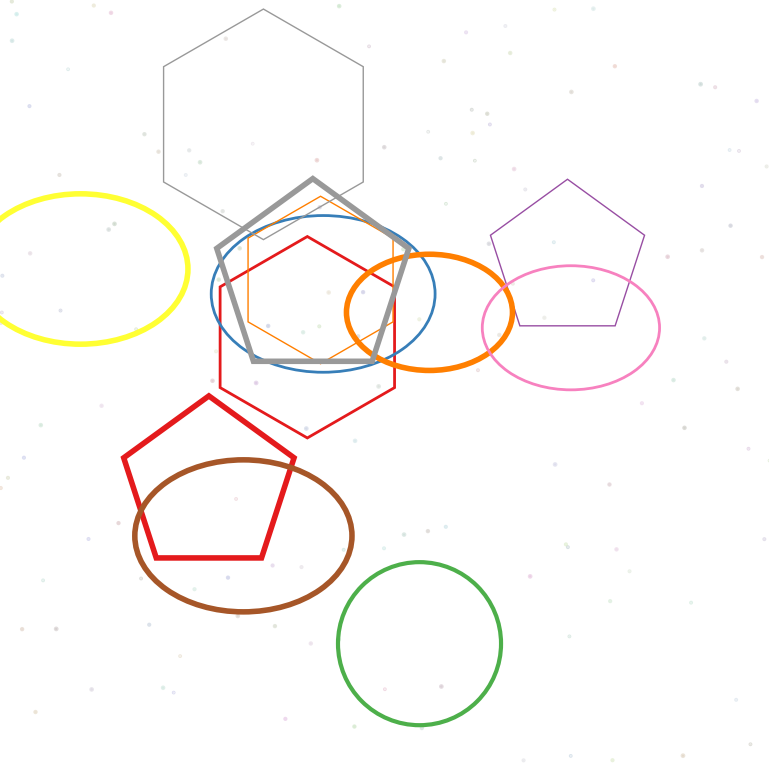[{"shape": "pentagon", "thickness": 2, "radius": 0.58, "center": [0.271, 0.369]}, {"shape": "hexagon", "thickness": 1, "radius": 0.65, "center": [0.399, 0.562]}, {"shape": "oval", "thickness": 1, "radius": 0.73, "center": [0.42, 0.618]}, {"shape": "circle", "thickness": 1.5, "radius": 0.53, "center": [0.545, 0.164]}, {"shape": "pentagon", "thickness": 0.5, "radius": 0.53, "center": [0.737, 0.662]}, {"shape": "hexagon", "thickness": 0.5, "radius": 0.54, "center": [0.416, 0.636]}, {"shape": "oval", "thickness": 2, "radius": 0.54, "center": [0.558, 0.594]}, {"shape": "oval", "thickness": 2, "radius": 0.7, "center": [0.105, 0.651]}, {"shape": "oval", "thickness": 2, "radius": 0.71, "center": [0.316, 0.304]}, {"shape": "oval", "thickness": 1, "radius": 0.58, "center": [0.741, 0.574]}, {"shape": "pentagon", "thickness": 2, "radius": 0.66, "center": [0.406, 0.637]}, {"shape": "hexagon", "thickness": 0.5, "radius": 0.75, "center": [0.342, 0.839]}]